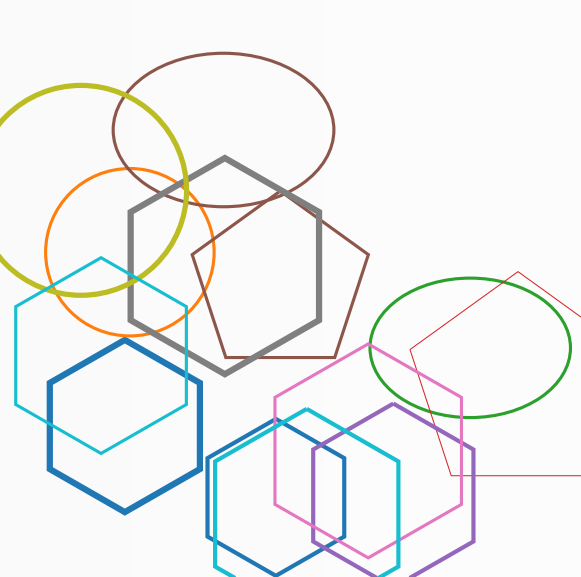[{"shape": "hexagon", "thickness": 3, "radius": 0.75, "center": [0.215, 0.261]}, {"shape": "hexagon", "thickness": 2, "radius": 0.68, "center": [0.475, 0.138]}, {"shape": "circle", "thickness": 1.5, "radius": 0.72, "center": [0.223, 0.562]}, {"shape": "oval", "thickness": 1.5, "radius": 0.86, "center": [0.809, 0.397]}, {"shape": "pentagon", "thickness": 0.5, "radius": 0.98, "center": [0.891, 0.333]}, {"shape": "hexagon", "thickness": 2, "radius": 0.8, "center": [0.677, 0.141]}, {"shape": "pentagon", "thickness": 1.5, "radius": 0.8, "center": [0.482, 0.509]}, {"shape": "oval", "thickness": 1.5, "radius": 0.95, "center": [0.385, 0.774]}, {"shape": "hexagon", "thickness": 1.5, "radius": 0.93, "center": [0.633, 0.218]}, {"shape": "hexagon", "thickness": 3, "radius": 0.94, "center": [0.387, 0.538]}, {"shape": "circle", "thickness": 2.5, "radius": 0.91, "center": [0.139, 0.67]}, {"shape": "hexagon", "thickness": 2, "radius": 0.91, "center": [0.528, 0.109]}, {"shape": "hexagon", "thickness": 1.5, "radius": 0.85, "center": [0.174, 0.383]}]